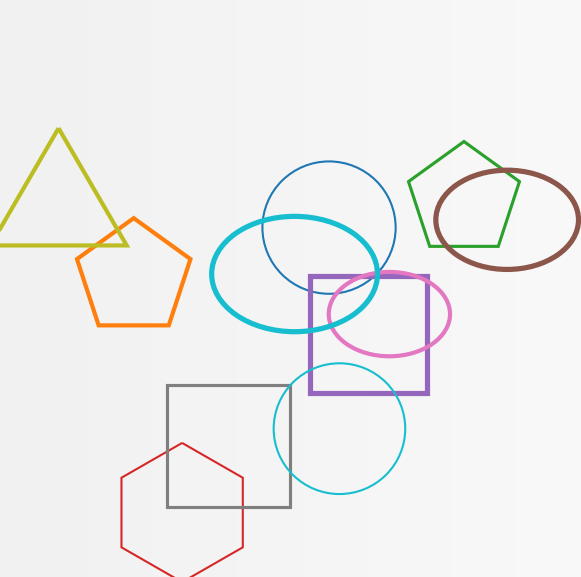[{"shape": "circle", "thickness": 1, "radius": 0.57, "center": [0.566, 0.605]}, {"shape": "pentagon", "thickness": 2, "radius": 0.51, "center": [0.23, 0.519]}, {"shape": "pentagon", "thickness": 1.5, "radius": 0.5, "center": [0.798, 0.654]}, {"shape": "hexagon", "thickness": 1, "radius": 0.6, "center": [0.313, 0.112]}, {"shape": "square", "thickness": 2.5, "radius": 0.5, "center": [0.633, 0.42]}, {"shape": "oval", "thickness": 2.5, "radius": 0.61, "center": [0.873, 0.619]}, {"shape": "oval", "thickness": 2, "radius": 0.52, "center": [0.67, 0.455]}, {"shape": "square", "thickness": 1.5, "radius": 0.53, "center": [0.394, 0.226]}, {"shape": "triangle", "thickness": 2, "radius": 0.68, "center": [0.101, 0.642]}, {"shape": "oval", "thickness": 2.5, "radius": 0.71, "center": [0.507, 0.525]}, {"shape": "circle", "thickness": 1, "radius": 0.57, "center": [0.584, 0.257]}]